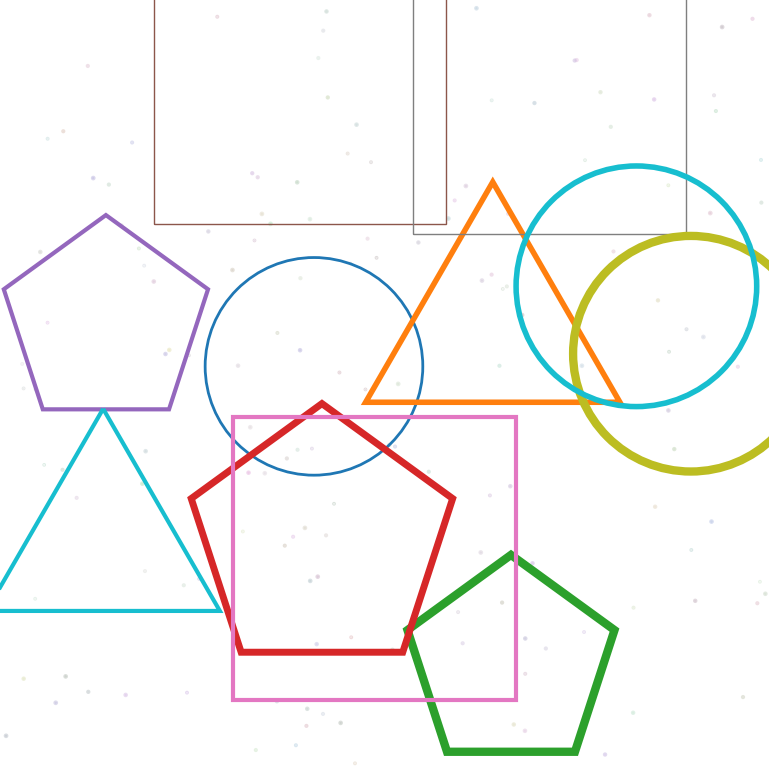[{"shape": "circle", "thickness": 1, "radius": 0.71, "center": [0.408, 0.524]}, {"shape": "triangle", "thickness": 2, "radius": 0.95, "center": [0.64, 0.573]}, {"shape": "pentagon", "thickness": 3, "radius": 0.71, "center": [0.664, 0.138]}, {"shape": "pentagon", "thickness": 2.5, "radius": 0.89, "center": [0.418, 0.297]}, {"shape": "pentagon", "thickness": 1.5, "radius": 0.7, "center": [0.138, 0.581]}, {"shape": "square", "thickness": 0.5, "radius": 0.95, "center": [0.389, 0.898]}, {"shape": "square", "thickness": 1.5, "radius": 0.92, "center": [0.486, 0.275]}, {"shape": "square", "thickness": 0.5, "radius": 0.89, "center": [0.713, 0.873]}, {"shape": "circle", "thickness": 3, "radius": 0.76, "center": [0.897, 0.541]}, {"shape": "circle", "thickness": 2, "radius": 0.78, "center": [0.826, 0.628]}, {"shape": "triangle", "thickness": 1.5, "radius": 0.88, "center": [0.134, 0.294]}]